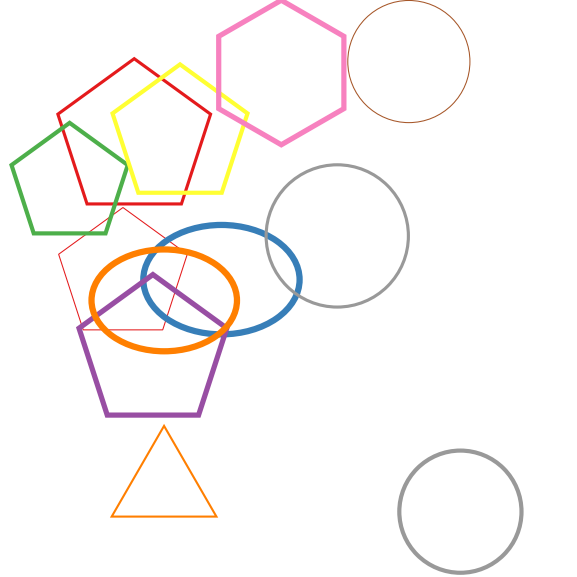[{"shape": "pentagon", "thickness": 1.5, "radius": 0.7, "center": [0.232, 0.758]}, {"shape": "pentagon", "thickness": 0.5, "radius": 0.59, "center": [0.213, 0.523]}, {"shape": "oval", "thickness": 3, "radius": 0.68, "center": [0.383, 0.515]}, {"shape": "pentagon", "thickness": 2, "radius": 0.53, "center": [0.121, 0.681]}, {"shape": "pentagon", "thickness": 2.5, "radius": 0.67, "center": [0.265, 0.389]}, {"shape": "oval", "thickness": 3, "radius": 0.63, "center": [0.284, 0.479]}, {"shape": "triangle", "thickness": 1, "radius": 0.52, "center": [0.284, 0.157]}, {"shape": "pentagon", "thickness": 2, "radius": 0.61, "center": [0.312, 0.765]}, {"shape": "circle", "thickness": 0.5, "radius": 0.53, "center": [0.708, 0.893]}, {"shape": "hexagon", "thickness": 2.5, "radius": 0.63, "center": [0.487, 0.874]}, {"shape": "circle", "thickness": 2, "radius": 0.53, "center": [0.797, 0.113]}, {"shape": "circle", "thickness": 1.5, "radius": 0.62, "center": [0.584, 0.591]}]